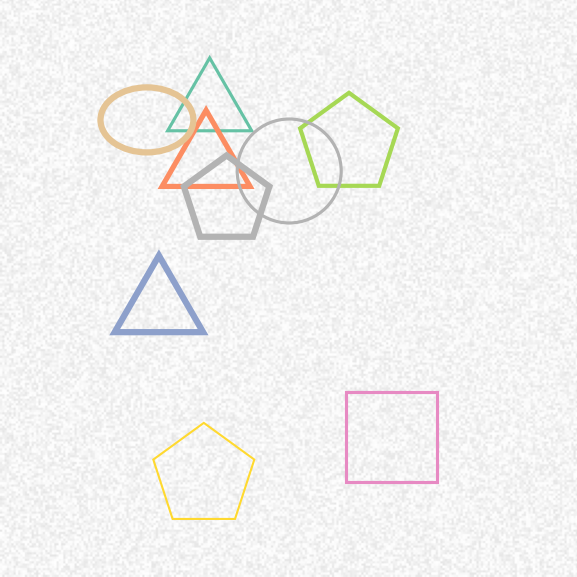[{"shape": "triangle", "thickness": 1.5, "radius": 0.42, "center": [0.363, 0.815]}, {"shape": "triangle", "thickness": 2.5, "radius": 0.44, "center": [0.357, 0.72]}, {"shape": "triangle", "thickness": 3, "radius": 0.44, "center": [0.275, 0.468]}, {"shape": "square", "thickness": 1.5, "radius": 0.39, "center": [0.678, 0.242]}, {"shape": "pentagon", "thickness": 2, "radius": 0.45, "center": [0.604, 0.749]}, {"shape": "pentagon", "thickness": 1, "radius": 0.46, "center": [0.353, 0.175]}, {"shape": "oval", "thickness": 3, "radius": 0.4, "center": [0.254, 0.792]}, {"shape": "pentagon", "thickness": 3, "radius": 0.39, "center": [0.392, 0.652]}, {"shape": "circle", "thickness": 1.5, "radius": 0.45, "center": [0.501, 0.703]}]